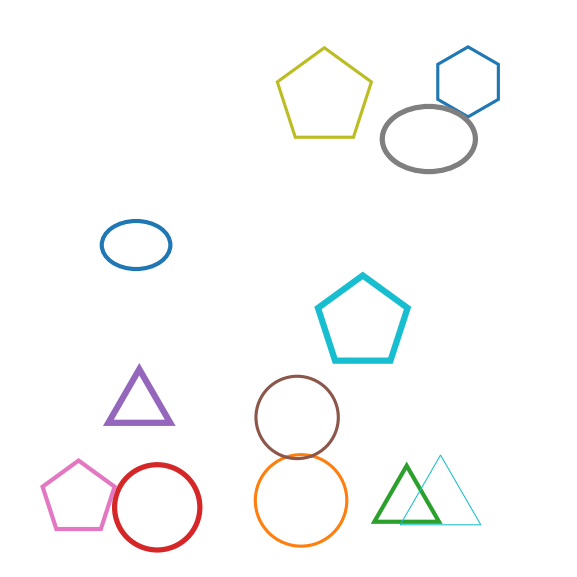[{"shape": "oval", "thickness": 2, "radius": 0.3, "center": [0.236, 0.575]}, {"shape": "hexagon", "thickness": 1.5, "radius": 0.3, "center": [0.811, 0.857]}, {"shape": "circle", "thickness": 1.5, "radius": 0.4, "center": [0.521, 0.133]}, {"shape": "triangle", "thickness": 2, "radius": 0.32, "center": [0.704, 0.128]}, {"shape": "circle", "thickness": 2.5, "radius": 0.37, "center": [0.272, 0.121]}, {"shape": "triangle", "thickness": 3, "radius": 0.31, "center": [0.241, 0.298]}, {"shape": "circle", "thickness": 1.5, "radius": 0.36, "center": [0.515, 0.276]}, {"shape": "pentagon", "thickness": 2, "radius": 0.33, "center": [0.136, 0.136]}, {"shape": "oval", "thickness": 2.5, "radius": 0.4, "center": [0.743, 0.758]}, {"shape": "pentagon", "thickness": 1.5, "radius": 0.43, "center": [0.562, 0.831]}, {"shape": "pentagon", "thickness": 3, "radius": 0.41, "center": [0.628, 0.441]}, {"shape": "triangle", "thickness": 0.5, "radius": 0.4, "center": [0.763, 0.131]}]